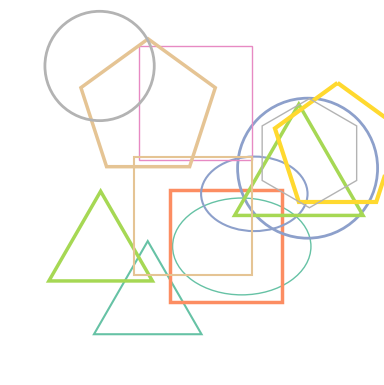[{"shape": "triangle", "thickness": 1.5, "radius": 0.81, "center": [0.384, 0.213]}, {"shape": "oval", "thickness": 1, "radius": 0.9, "center": [0.628, 0.36]}, {"shape": "square", "thickness": 2.5, "radius": 0.73, "center": [0.588, 0.362]}, {"shape": "oval", "thickness": 1.5, "radius": 0.69, "center": [0.661, 0.497]}, {"shape": "circle", "thickness": 2, "radius": 0.91, "center": [0.799, 0.563]}, {"shape": "square", "thickness": 1, "radius": 0.74, "center": [0.508, 0.732]}, {"shape": "triangle", "thickness": 2.5, "radius": 0.78, "center": [0.261, 0.348]}, {"shape": "triangle", "thickness": 2.5, "radius": 0.96, "center": [0.776, 0.537]}, {"shape": "pentagon", "thickness": 3, "radius": 0.86, "center": [0.877, 0.614]}, {"shape": "square", "thickness": 1.5, "radius": 0.77, "center": [0.501, 0.439]}, {"shape": "pentagon", "thickness": 2.5, "radius": 0.92, "center": [0.385, 0.716]}, {"shape": "circle", "thickness": 2, "radius": 0.71, "center": [0.259, 0.829]}, {"shape": "hexagon", "thickness": 1, "radius": 0.71, "center": [0.804, 0.602]}]